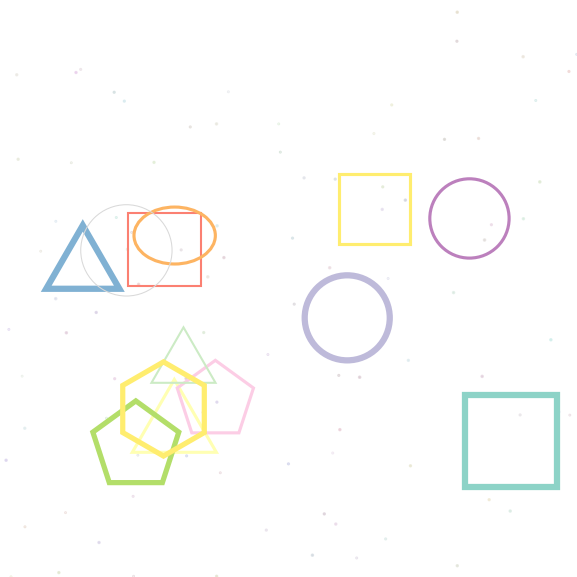[{"shape": "square", "thickness": 3, "radius": 0.4, "center": [0.884, 0.236]}, {"shape": "triangle", "thickness": 1.5, "radius": 0.42, "center": [0.302, 0.258]}, {"shape": "circle", "thickness": 3, "radius": 0.37, "center": [0.601, 0.449]}, {"shape": "square", "thickness": 1, "radius": 0.32, "center": [0.285, 0.568]}, {"shape": "triangle", "thickness": 3, "radius": 0.37, "center": [0.143, 0.536]}, {"shape": "oval", "thickness": 1.5, "radius": 0.35, "center": [0.302, 0.591]}, {"shape": "pentagon", "thickness": 2.5, "radius": 0.39, "center": [0.235, 0.227]}, {"shape": "pentagon", "thickness": 1.5, "radius": 0.35, "center": [0.373, 0.306]}, {"shape": "circle", "thickness": 0.5, "radius": 0.4, "center": [0.219, 0.566]}, {"shape": "circle", "thickness": 1.5, "radius": 0.34, "center": [0.813, 0.621]}, {"shape": "triangle", "thickness": 1, "radius": 0.32, "center": [0.318, 0.368]}, {"shape": "hexagon", "thickness": 2.5, "radius": 0.41, "center": [0.283, 0.291]}, {"shape": "square", "thickness": 1.5, "radius": 0.31, "center": [0.648, 0.637]}]